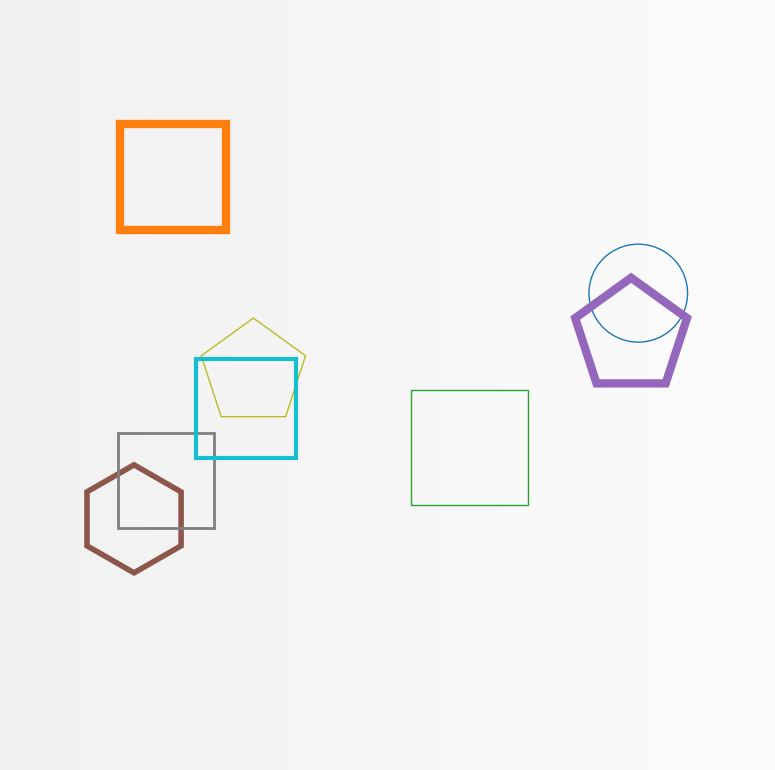[{"shape": "circle", "thickness": 0.5, "radius": 0.32, "center": [0.824, 0.619]}, {"shape": "square", "thickness": 3, "radius": 0.34, "center": [0.223, 0.77]}, {"shape": "square", "thickness": 0.5, "radius": 0.38, "center": [0.605, 0.419]}, {"shape": "pentagon", "thickness": 3, "radius": 0.38, "center": [0.814, 0.563]}, {"shape": "hexagon", "thickness": 2, "radius": 0.35, "center": [0.173, 0.326]}, {"shape": "square", "thickness": 1, "radius": 0.31, "center": [0.215, 0.376]}, {"shape": "pentagon", "thickness": 0.5, "radius": 0.35, "center": [0.327, 0.516]}, {"shape": "square", "thickness": 1.5, "radius": 0.32, "center": [0.317, 0.469]}]